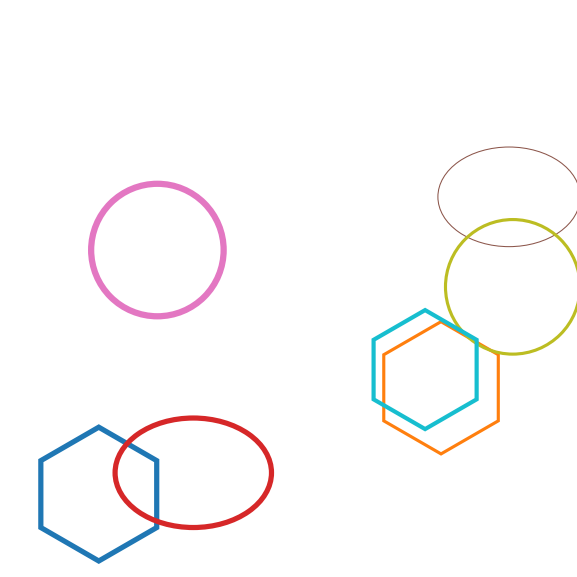[{"shape": "hexagon", "thickness": 2.5, "radius": 0.58, "center": [0.171, 0.144]}, {"shape": "hexagon", "thickness": 1.5, "radius": 0.57, "center": [0.764, 0.328]}, {"shape": "oval", "thickness": 2.5, "radius": 0.68, "center": [0.335, 0.18]}, {"shape": "oval", "thickness": 0.5, "radius": 0.62, "center": [0.881, 0.658]}, {"shape": "circle", "thickness": 3, "radius": 0.57, "center": [0.273, 0.566]}, {"shape": "circle", "thickness": 1.5, "radius": 0.58, "center": [0.888, 0.502]}, {"shape": "hexagon", "thickness": 2, "radius": 0.52, "center": [0.736, 0.359]}]